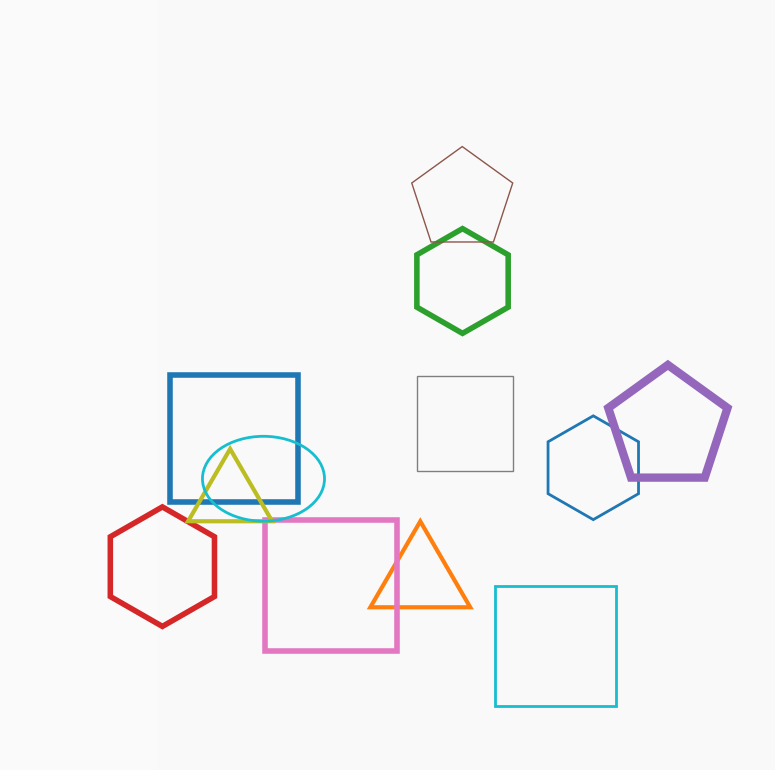[{"shape": "hexagon", "thickness": 1, "radius": 0.34, "center": [0.766, 0.393]}, {"shape": "square", "thickness": 2, "radius": 0.41, "center": [0.302, 0.43]}, {"shape": "triangle", "thickness": 1.5, "radius": 0.37, "center": [0.542, 0.249]}, {"shape": "hexagon", "thickness": 2, "radius": 0.34, "center": [0.597, 0.635]}, {"shape": "hexagon", "thickness": 2, "radius": 0.39, "center": [0.21, 0.264]}, {"shape": "pentagon", "thickness": 3, "radius": 0.4, "center": [0.862, 0.445]}, {"shape": "pentagon", "thickness": 0.5, "radius": 0.34, "center": [0.596, 0.741]}, {"shape": "square", "thickness": 2, "radius": 0.43, "center": [0.427, 0.239]}, {"shape": "square", "thickness": 0.5, "radius": 0.31, "center": [0.6, 0.45]}, {"shape": "triangle", "thickness": 1.5, "radius": 0.31, "center": [0.297, 0.354]}, {"shape": "square", "thickness": 1, "radius": 0.39, "center": [0.716, 0.161]}, {"shape": "oval", "thickness": 1, "radius": 0.39, "center": [0.34, 0.378]}]